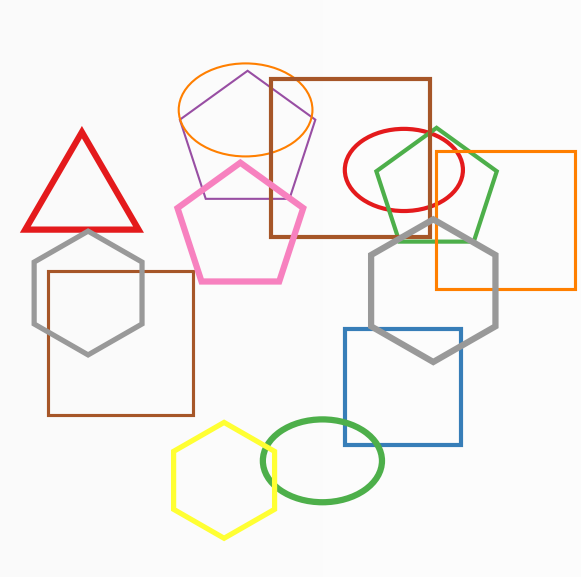[{"shape": "triangle", "thickness": 3, "radius": 0.56, "center": [0.141, 0.658]}, {"shape": "oval", "thickness": 2, "radius": 0.51, "center": [0.695, 0.705]}, {"shape": "square", "thickness": 2, "radius": 0.5, "center": [0.693, 0.33]}, {"shape": "oval", "thickness": 3, "radius": 0.51, "center": [0.555, 0.201]}, {"shape": "pentagon", "thickness": 2, "radius": 0.54, "center": [0.751, 0.669]}, {"shape": "pentagon", "thickness": 1, "radius": 0.61, "center": [0.426, 0.754]}, {"shape": "oval", "thickness": 1, "radius": 0.58, "center": [0.422, 0.809]}, {"shape": "square", "thickness": 1.5, "radius": 0.6, "center": [0.87, 0.618]}, {"shape": "hexagon", "thickness": 2.5, "radius": 0.5, "center": [0.386, 0.167]}, {"shape": "square", "thickness": 2, "radius": 0.68, "center": [0.602, 0.726]}, {"shape": "square", "thickness": 1.5, "radius": 0.62, "center": [0.208, 0.405]}, {"shape": "pentagon", "thickness": 3, "radius": 0.57, "center": [0.414, 0.604]}, {"shape": "hexagon", "thickness": 2.5, "radius": 0.54, "center": [0.152, 0.492]}, {"shape": "hexagon", "thickness": 3, "radius": 0.62, "center": [0.745, 0.496]}]